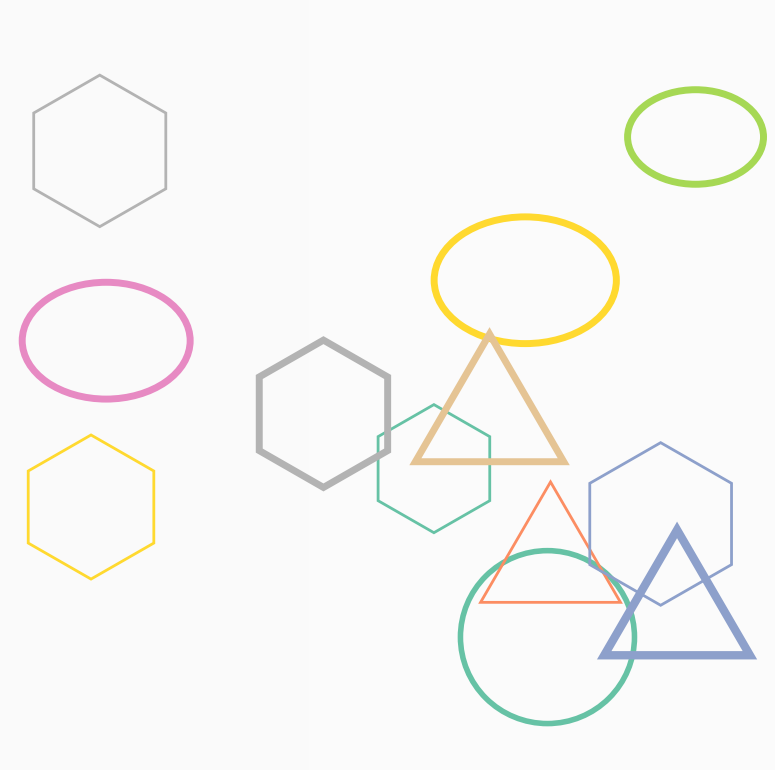[{"shape": "hexagon", "thickness": 1, "radius": 0.42, "center": [0.56, 0.391]}, {"shape": "circle", "thickness": 2, "radius": 0.56, "center": [0.706, 0.173]}, {"shape": "triangle", "thickness": 1, "radius": 0.52, "center": [0.71, 0.27]}, {"shape": "hexagon", "thickness": 1, "radius": 0.53, "center": [0.852, 0.32]}, {"shape": "triangle", "thickness": 3, "radius": 0.54, "center": [0.874, 0.203]}, {"shape": "oval", "thickness": 2.5, "radius": 0.54, "center": [0.137, 0.558]}, {"shape": "oval", "thickness": 2.5, "radius": 0.44, "center": [0.897, 0.822]}, {"shape": "oval", "thickness": 2.5, "radius": 0.59, "center": [0.678, 0.636]}, {"shape": "hexagon", "thickness": 1, "radius": 0.47, "center": [0.117, 0.342]}, {"shape": "triangle", "thickness": 2.5, "radius": 0.55, "center": [0.632, 0.456]}, {"shape": "hexagon", "thickness": 2.5, "radius": 0.48, "center": [0.417, 0.463]}, {"shape": "hexagon", "thickness": 1, "radius": 0.49, "center": [0.129, 0.804]}]